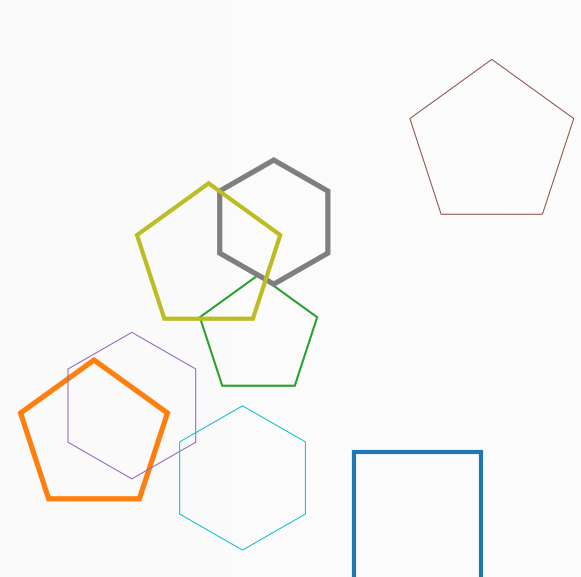[{"shape": "square", "thickness": 2, "radius": 0.54, "center": [0.718, 0.107]}, {"shape": "pentagon", "thickness": 2.5, "radius": 0.66, "center": [0.162, 0.243]}, {"shape": "pentagon", "thickness": 1, "radius": 0.53, "center": [0.445, 0.417]}, {"shape": "hexagon", "thickness": 0.5, "radius": 0.63, "center": [0.227, 0.297]}, {"shape": "pentagon", "thickness": 0.5, "radius": 0.74, "center": [0.846, 0.748]}, {"shape": "hexagon", "thickness": 2.5, "radius": 0.54, "center": [0.471, 0.615]}, {"shape": "pentagon", "thickness": 2, "radius": 0.65, "center": [0.359, 0.552]}, {"shape": "hexagon", "thickness": 0.5, "radius": 0.62, "center": [0.417, 0.172]}]